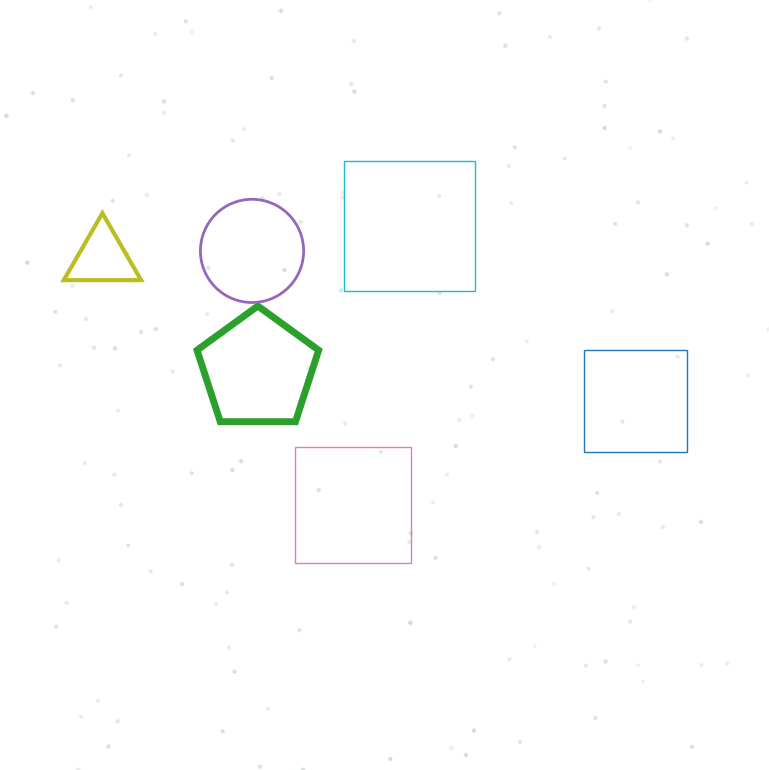[{"shape": "square", "thickness": 0.5, "radius": 0.33, "center": [0.826, 0.479]}, {"shape": "pentagon", "thickness": 2.5, "radius": 0.42, "center": [0.335, 0.52]}, {"shape": "circle", "thickness": 1, "radius": 0.34, "center": [0.327, 0.674]}, {"shape": "square", "thickness": 0.5, "radius": 0.38, "center": [0.459, 0.344]}, {"shape": "triangle", "thickness": 1.5, "radius": 0.29, "center": [0.133, 0.665]}, {"shape": "square", "thickness": 0.5, "radius": 0.42, "center": [0.532, 0.707]}]